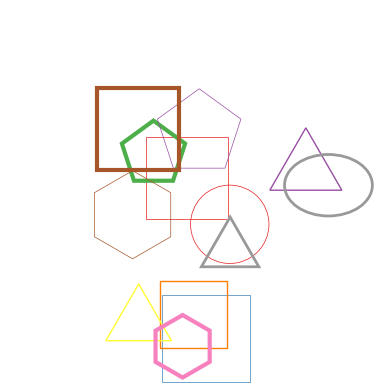[{"shape": "square", "thickness": 0.5, "radius": 0.53, "center": [0.487, 0.538]}, {"shape": "circle", "thickness": 0.5, "radius": 0.51, "center": [0.597, 0.417]}, {"shape": "square", "thickness": 0.5, "radius": 0.57, "center": [0.535, 0.121]}, {"shape": "pentagon", "thickness": 3, "radius": 0.43, "center": [0.399, 0.6]}, {"shape": "triangle", "thickness": 1, "radius": 0.54, "center": [0.794, 0.56]}, {"shape": "pentagon", "thickness": 0.5, "radius": 0.57, "center": [0.517, 0.655]}, {"shape": "square", "thickness": 1, "radius": 0.43, "center": [0.502, 0.183]}, {"shape": "triangle", "thickness": 1, "radius": 0.49, "center": [0.36, 0.164]}, {"shape": "square", "thickness": 3, "radius": 0.53, "center": [0.359, 0.664]}, {"shape": "hexagon", "thickness": 0.5, "radius": 0.57, "center": [0.344, 0.442]}, {"shape": "hexagon", "thickness": 3, "radius": 0.41, "center": [0.474, 0.101]}, {"shape": "triangle", "thickness": 2, "radius": 0.43, "center": [0.598, 0.35]}, {"shape": "oval", "thickness": 2, "radius": 0.57, "center": [0.853, 0.519]}]